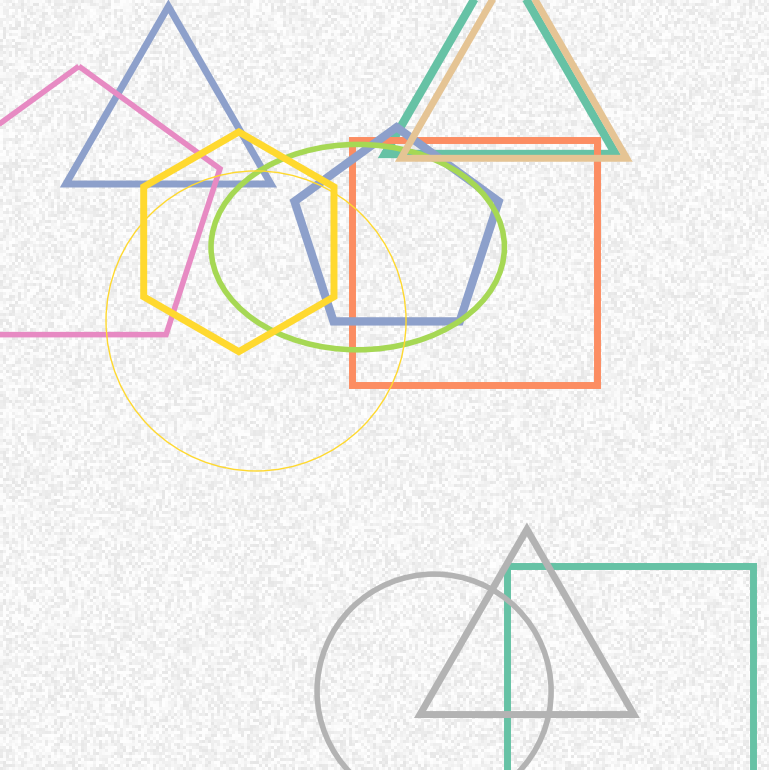[{"shape": "triangle", "thickness": 3, "radius": 0.86, "center": [0.65, 0.886]}, {"shape": "square", "thickness": 2.5, "radius": 0.8, "center": [0.818, 0.105]}, {"shape": "square", "thickness": 2.5, "radius": 0.8, "center": [0.616, 0.659]}, {"shape": "triangle", "thickness": 2.5, "radius": 0.77, "center": [0.219, 0.838]}, {"shape": "pentagon", "thickness": 3, "radius": 0.7, "center": [0.515, 0.695]}, {"shape": "pentagon", "thickness": 2, "radius": 0.96, "center": [0.102, 0.721]}, {"shape": "oval", "thickness": 2, "radius": 0.95, "center": [0.465, 0.679]}, {"shape": "hexagon", "thickness": 2.5, "radius": 0.71, "center": [0.31, 0.686]}, {"shape": "circle", "thickness": 0.5, "radius": 0.97, "center": [0.333, 0.583]}, {"shape": "triangle", "thickness": 2.5, "radius": 0.85, "center": [0.667, 0.879]}, {"shape": "triangle", "thickness": 2.5, "radius": 0.8, "center": [0.684, 0.152]}, {"shape": "circle", "thickness": 2, "radius": 0.76, "center": [0.564, 0.102]}]